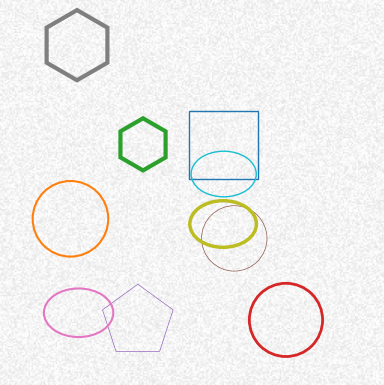[{"shape": "square", "thickness": 1, "radius": 0.45, "center": [0.58, 0.623]}, {"shape": "circle", "thickness": 1.5, "radius": 0.49, "center": [0.183, 0.432]}, {"shape": "hexagon", "thickness": 3, "radius": 0.34, "center": [0.371, 0.625]}, {"shape": "circle", "thickness": 2, "radius": 0.48, "center": [0.743, 0.169]}, {"shape": "pentagon", "thickness": 0.5, "radius": 0.48, "center": [0.358, 0.165]}, {"shape": "circle", "thickness": 0.5, "radius": 0.42, "center": [0.609, 0.381]}, {"shape": "oval", "thickness": 1.5, "radius": 0.45, "center": [0.204, 0.188]}, {"shape": "hexagon", "thickness": 3, "radius": 0.46, "center": [0.2, 0.883]}, {"shape": "oval", "thickness": 2.5, "radius": 0.43, "center": [0.579, 0.418]}, {"shape": "oval", "thickness": 1, "radius": 0.42, "center": [0.581, 0.548]}]